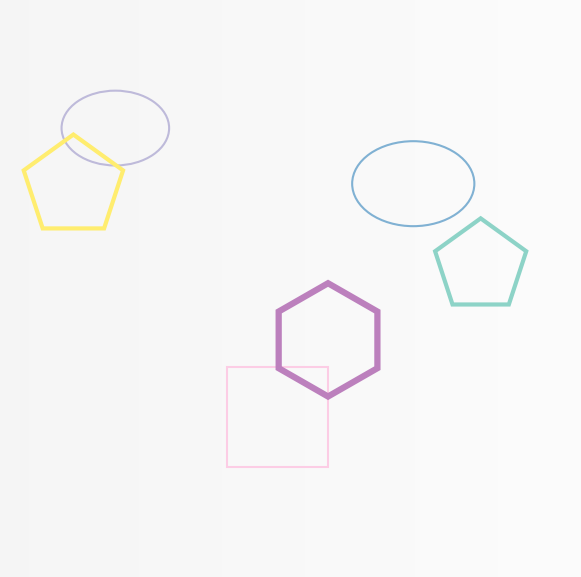[{"shape": "pentagon", "thickness": 2, "radius": 0.41, "center": [0.827, 0.539]}, {"shape": "oval", "thickness": 1, "radius": 0.46, "center": [0.198, 0.777]}, {"shape": "oval", "thickness": 1, "radius": 0.53, "center": [0.711, 0.681]}, {"shape": "square", "thickness": 1, "radius": 0.43, "center": [0.477, 0.277]}, {"shape": "hexagon", "thickness": 3, "radius": 0.49, "center": [0.564, 0.411]}, {"shape": "pentagon", "thickness": 2, "radius": 0.45, "center": [0.126, 0.676]}]